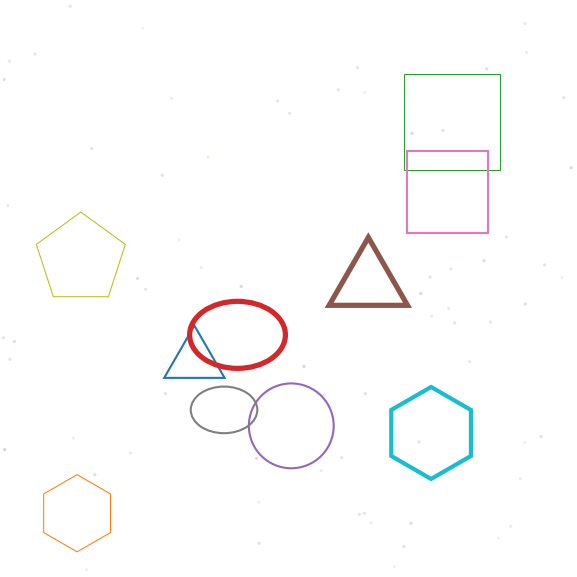[{"shape": "triangle", "thickness": 1, "radius": 0.3, "center": [0.337, 0.375]}, {"shape": "hexagon", "thickness": 0.5, "radius": 0.33, "center": [0.133, 0.11]}, {"shape": "square", "thickness": 0.5, "radius": 0.41, "center": [0.783, 0.788]}, {"shape": "oval", "thickness": 2.5, "radius": 0.41, "center": [0.411, 0.419]}, {"shape": "circle", "thickness": 1, "radius": 0.37, "center": [0.504, 0.262]}, {"shape": "triangle", "thickness": 2.5, "radius": 0.39, "center": [0.638, 0.51]}, {"shape": "square", "thickness": 1, "radius": 0.35, "center": [0.775, 0.667]}, {"shape": "oval", "thickness": 1, "radius": 0.29, "center": [0.388, 0.289]}, {"shape": "pentagon", "thickness": 0.5, "radius": 0.41, "center": [0.14, 0.551]}, {"shape": "hexagon", "thickness": 2, "radius": 0.4, "center": [0.746, 0.249]}]